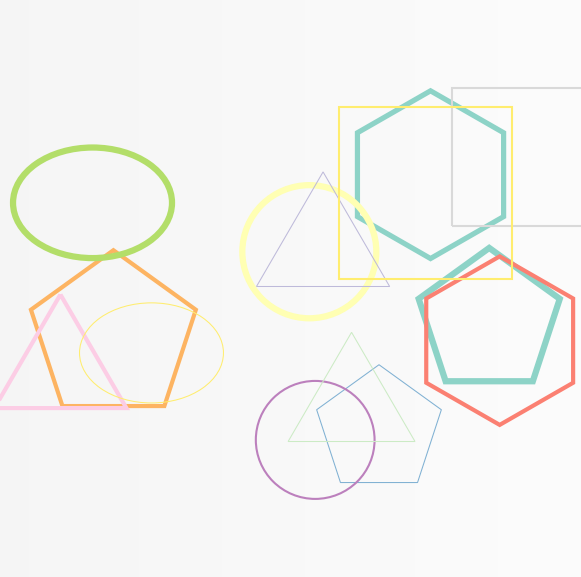[{"shape": "pentagon", "thickness": 3, "radius": 0.64, "center": [0.842, 0.442]}, {"shape": "hexagon", "thickness": 2.5, "radius": 0.73, "center": [0.741, 0.697]}, {"shape": "circle", "thickness": 3, "radius": 0.58, "center": [0.532, 0.563]}, {"shape": "triangle", "thickness": 0.5, "radius": 0.66, "center": [0.556, 0.569]}, {"shape": "hexagon", "thickness": 2, "radius": 0.73, "center": [0.86, 0.409]}, {"shape": "pentagon", "thickness": 0.5, "radius": 0.56, "center": [0.652, 0.255]}, {"shape": "pentagon", "thickness": 2, "radius": 0.75, "center": [0.195, 0.417]}, {"shape": "oval", "thickness": 3, "radius": 0.68, "center": [0.159, 0.648]}, {"shape": "triangle", "thickness": 2, "radius": 0.66, "center": [0.104, 0.358]}, {"shape": "square", "thickness": 1, "radius": 0.6, "center": [0.897, 0.727]}, {"shape": "circle", "thickness": 1, "radius": 0.51, "center": [0.542, 0.237]}, {"shape": "triangle", "thickness": 0.5, "radius": 0.63, "center": [0.605, 0.298]}, {"shape": "oval", "thickness": 0.5, "radius": 0.62, "center": [0.261, 0.388]}, {"shape": "square", "thickness": 1, "radius": 0.74, "center": [0.733, 0.666]}]